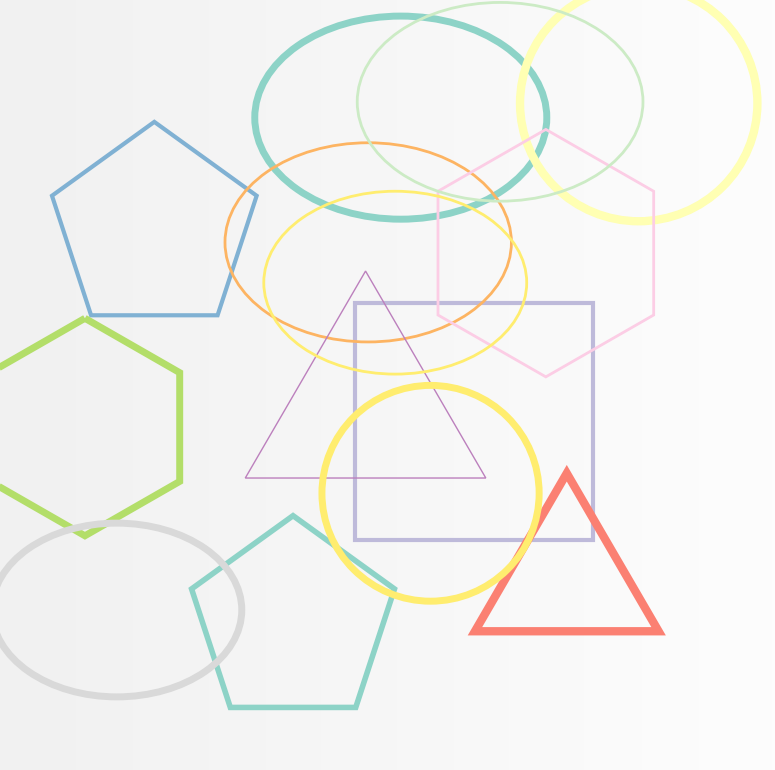[{"shape": "pentagon", "thickness": 2, "radius": 0.69, "center": [0.378, 0.193]}, {"shape": "oval", "thickness": 2.5, "radius": 0.94, "center": [0.517, 0.847]}, {"shape": "circle", "thickness": 3, "radius": 0.77, "center": [0.824, 0.866]}, {"shape": "square", "thickness": 1.5, "radius": 0.77, "center": [0.612, 0.453]}, {"shape": "triangle", "thickness": 3, "radius": 0.68, "center": [0.731, 0.249]}, {"shape": "pentagon", "thickness": 1.5, "radius": 0.69, "center": [0.199, 0.703]}, {"shape": "oval", "thickness": 1, "radius": 0.92, "center": [0.475, 0.685]}, {"shape": "hexagon", "thickness": 2.5, "radius": 0.71, "center": [0.11, 0.445]}, {"shape": "hexagon", "thickness": 1, "radius": 0.8, "center": [0.704, 0.671]}, {"shape": "oval", "thickness": 2.5, "radius": 0.81, "center": [0.151, 0.208]}, {"shape": "triangle", "thickness": 0.5, "radius": 0.9, "center": [0.472, 0.469]}, {"shape": "oval", "thickness": 1, "radius": 0.92, "center": [0.645, 0.868]}, {"shape": "oval", "thickness": 1, "radius": 0.85, "center": [0.51, 0.633]}, {"shape": "circle", "thickness": 2.5, "radius": 0.7, "center": [0.556, 0.359]}]